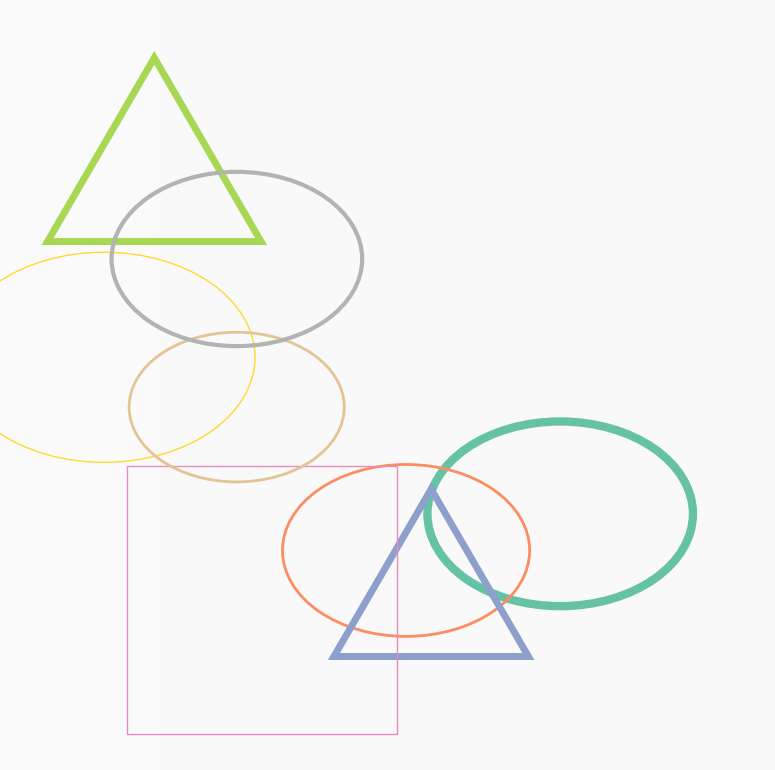[{"shape": "oval", "thickness": 3, "radius": 0.86, "center": [0.723, 0.333]}, {"shape": "oval", "thickness": 1, "radius": 0.8, "center": [0.524, 0.285]}, {"shape": "triangle", "thickness": 2.5, "radius": 0.72, "center": [0.556, 0.22]}, {"shape": "square", "thickness": 0.5, "radius": 0.87, "center": [0.338, 0.221]}, {"shape": "triangle", "thickness": 2.5, "radius": 0.8, "center": [0.199, 0.766]}, {"shape": "oval", "thickness": 0.5, "radius": 0.97, "center": [0.134, 0.536]}, {"shape": "oval", "thickness": 1, "radius": 0.69, "center": [0.305, 0.471]}, {"shape": "oval", "thickness": 1.5, "radius": 0.81, "center": [0.306, 0.664]}]